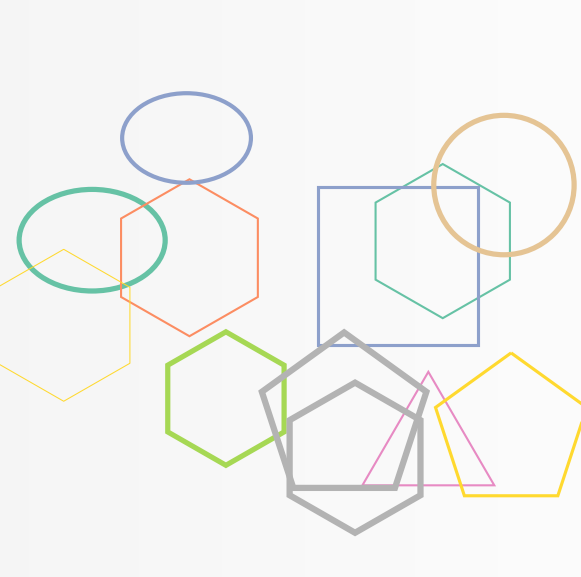[{"shape": "oval", "thickness": 2.5, "radius": 0.63, "center": [0.159, 0.583]}, {"shape": "hexagon", "thickness": 1, "radius": 0.67, "center": [0.762, 0.582]}, {"shape": "hexagon", "thickness": 1, "radius": 0.68, "center": [0.326, 0.553]}, {"shape": "oval", "thickness": 2, "radius": 0.55, "center": [0.321, 0.76]}, {"shape": "square", "thickness": 1.5, "radius": 0.69, "center": [0.685, 0.539]}, {"shape": "triangle", "thickness": 1, "radius": 0.65, "center": [0.737, 0.224]}, {"shape": "hexagon", "thickness": 2.5, "radius": 0.58, "center": [0.389, 0.309]}, {"shape": "hexagon", "thickness": 0.5, "radius": 0.66, "center": [0.11, 0.436]}, {"shape": "pentagon", "thickness": 1.5, "radius": 0.68, "center": [0.879, 0.251]}, {"shape": "circle", "thickness": 2.5, "radius": 0.6, "center": [0.867, 0.679]}, {"shape": "pentagon", "thickness": 3, "radius": 0.74, "center": [0.592, 0.275]}, {"shape": "hexagon", "thickness": 3, "radius": 0.65, "center": [0.611, 0.207]}]